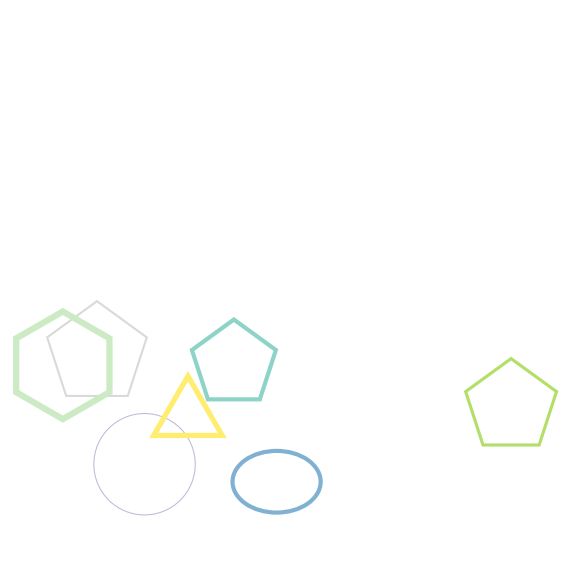[{"shape": "pentagon", "thickness": 2, "radius": 0.38, "center": [0.405, 0.369]}, {"shape": "circle", "thickness": 0.5, "radius": 0.44, "center": [0.25, 0.195]}, {"shape": "oval", "thickness": 2, "radius": 0.38, "center": [0.479, 0.165]}, {"shape": "pentagon", "thickness": 1.5, "radius": 0.41, "center": [0.885, 0.295]}, {"shape": "pentagon", "thickness": 1, "radius": 0.45, "center": [0.168, 0.387]}, {"shape": "hexagon", "thickness": 3, "radius": 0.47, "center": [0.109, 0.367]}, {"shape": "triangle", "thickness": 2.5, "radius": 0.34, "center": [0.325, 0.279]}]